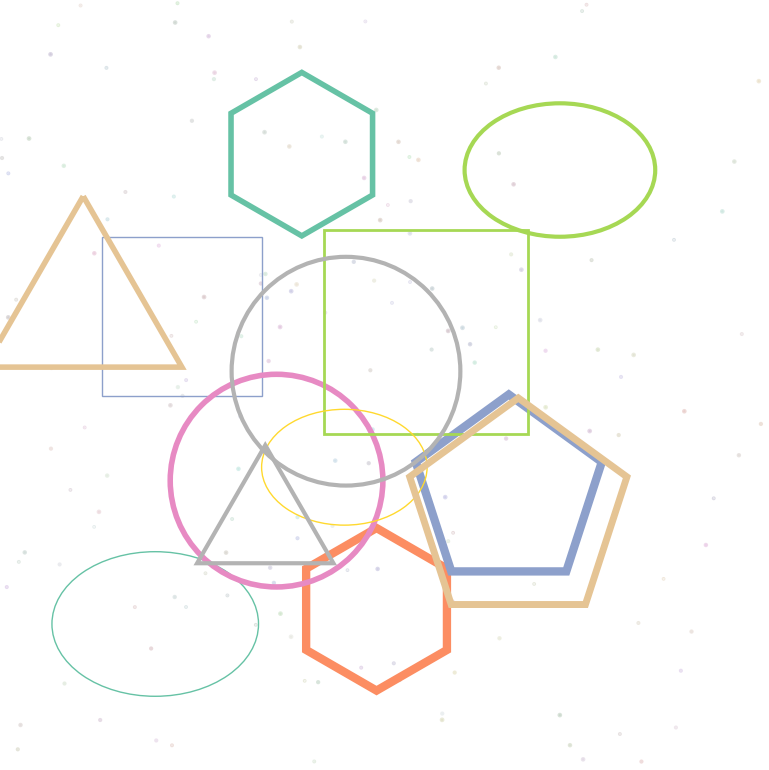[{"shape": "oval", "thickness": 0.5, "radius": 0.67, "center": [0.202, 0.19]}, {"shape": "hexagon", "thickness": 2, "radius": 0.53, "center": [0.392, 0.8]}, {"shape": "hexagon", "thickness": 3, "radius": 0.53, "center": [0.489, 0.209]}, {"shape": "pentagon", "thickness": 3, "radius": 0.64, "center": [0.661, 0.361]}, {"shape": "square", "thickness": 0.5, "radius": 0.52, "center": [0.237, 0.589]}, {"shape": "circle", "thickness": 2, "radius": 0.69, "center": [0.359, 0.376]}, {"shape": "square", "thickness": 1, "radius": 0.66, "center": [0.553, 0.569]}, {"shape": "oval", "thickness": 1.5, "radius": 0.62, "center": [0.727, 0.779]}, {"shape": "oval", "thickness": 0.5, "radius": 0.54, "center": [0.447, 0.393]}, {"shape": "triangle", "thickness": 2, "radius": 0.74, "center": [0.108, 0.597]}, {"shape": "pentagon", "thickness": 2.5, "radius": 0.74, "center": [0.673, 0.335]}, {"shape": "triangle", "thickness": 1.5, "radius": 0.51, "center": [0.344, 0.32]}, {"shape": "circle", "thickness": 1.5, "radius": 0.74, "center": [0.449, 0.518]}]